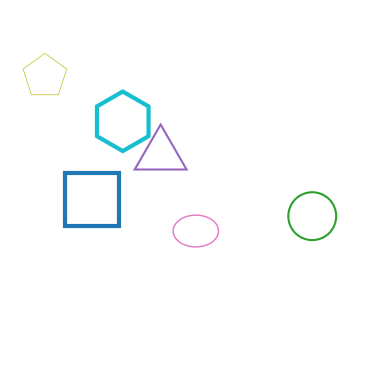[{"shape": "square", "thickness": 3, "radius": 0.35, "center": [0.239, 0.482]}, {"shape": "circle", "thickness": 1.5, "radius": 0.31, "center": [0.811, 0.439]}, {"shape": "triangle", "thickness": 1.5, "radius": 0.39, "center": [0.417, 0.599]}, {"shape": "oval", "thickness": 1, "radius": 0.29, "center": [0.509, 0.4]}, {"shape": "pentagon", "thickness": 0.5, "radius": 0.3, "center": [0.117, 0.802]}, {"shape": "hexagon", "thickness": 3, "radius": 0.39, "center": [0.319, 0.685]}]